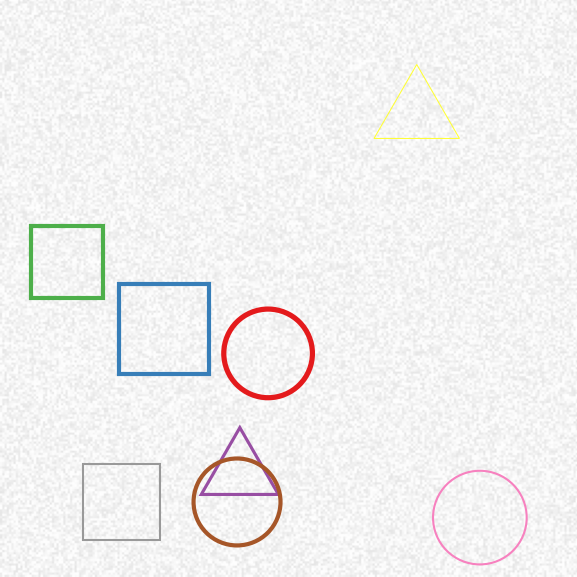[{"shape": "circle", "thickness": 2.5, "radius": 0.38, "center": [0.464, 0.387]}, {"shape": "square", "thickness": 2, "radius": 0.39, "center": [0.284, 0.429]}, {"shape": "square", "thickness": 2, "radius": 0.31, "center": [0.116, 0.546]}, {"shape": "triangle", "thickness": 1.5, "radius": 0.39, "center": [0.415, 0.182]}, {"shape": "triangle", "thickness": 0.5, "radius": 0.43, "center": [0.722, 0.802]}, {"shape": "circle", "thickness": 2, "radius": 0.38, "center": [0.41, 0.13]}, {"shape": "circle", "thickness": 1, "radius": 0.41, "center": [0.831, 0.103]}, {"shape": "square", "thickness": 1, "radius": 0.33, "center": [0.21, 0.13]}]